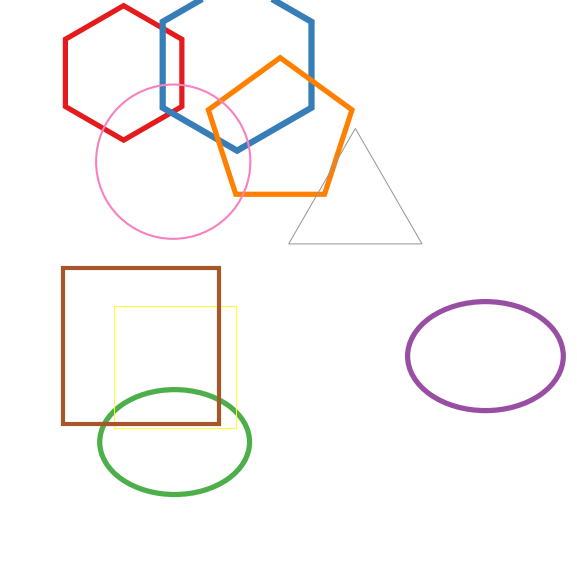[{"shape": "hexagon", "thickness": 2.5, "radius": 0.58, "center": [0.214, 0.873]}, {"shape": "hexagon", "thickness": 3, "radius": 0.74, "center": [0.411, 0.887]}, {"shape": "oval", "thickness": 2.5, "radius": 0.65, "center": [0.302, 0.234]}, {"shape": "oval", "thickness": 2.5, "radius": 0.67, "center": [0.841, 0.383]}, {"shape": "pentagon", "thickness": 2.5, "radius": 0.65, "center": [0.485, 0.769]}, {"shape": "square", "thickness": 0.5, "radius": 0.53, "center": [0.303, 0.364]}, {"shape": "square", "thickness": 2, "radius": 0.68, "center": [0.244, 0.4]}, {"shape": "circle", "thickness": 1, "radius": 0.67, "center": [0.3, 0.719]}, {"shape": "triangle", "thickness": 0.5, "radius": 0.67, "center": [0.615, 0.643]}]